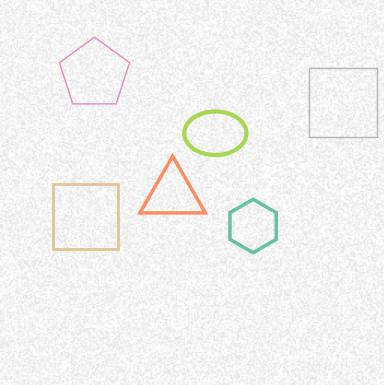[{"shape": "hexagon", "thickness": 2.5, "radius": 0.35, "center": [0.657, 0.413]}, {"shape": "triangle", "thickness": 2.5, "radius": 0.49, "center": [0.448, 0.496]}, {"shape": "pentagon", "thickness": 1, "radius": 0.48, "center": [0.245, 0.808]}, {"shape": "oval", "thickness": 3, "radius": 0.4, "center": [0.559, 0.654]}, {"shape": "square", "thickness": 2, "radius": 0.42, "center": [0.221, 0.437]}, {"shape": "square", "thickness": 1, "radius": 0.44, "center": [0.892, 0.733]}]